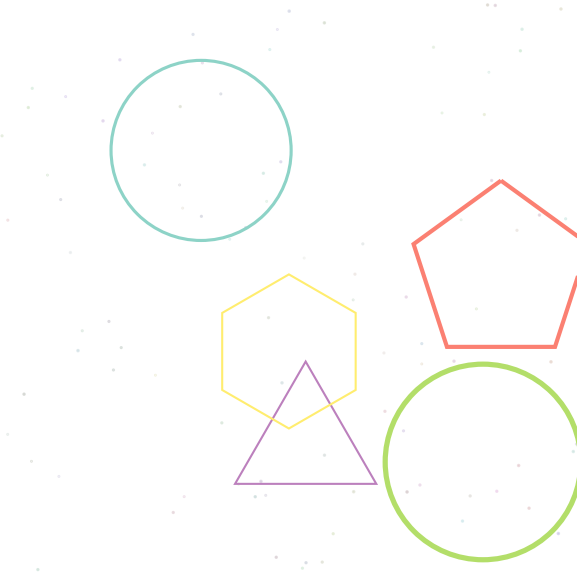[{"shape": "circle", "thickness": 1.5, "radius": 0.78, "center": [0.348, 0.739]}, {"shape": "pentagon", "thickness": 2, "radius": 0.8, "center": [0.867, 0.527]}, {"shape": "circle", "thickness": 2.5, "radius": 0.85, "center": [0.836, 0.199]}, {"shape": "triangle", "thickness": 1, "radius": 0.71, "center": [0.529, 0.232]}, {"shape": "hexagon", "thickness": 1, "radius": 0.67, "center": [0.5, 0.391]}]